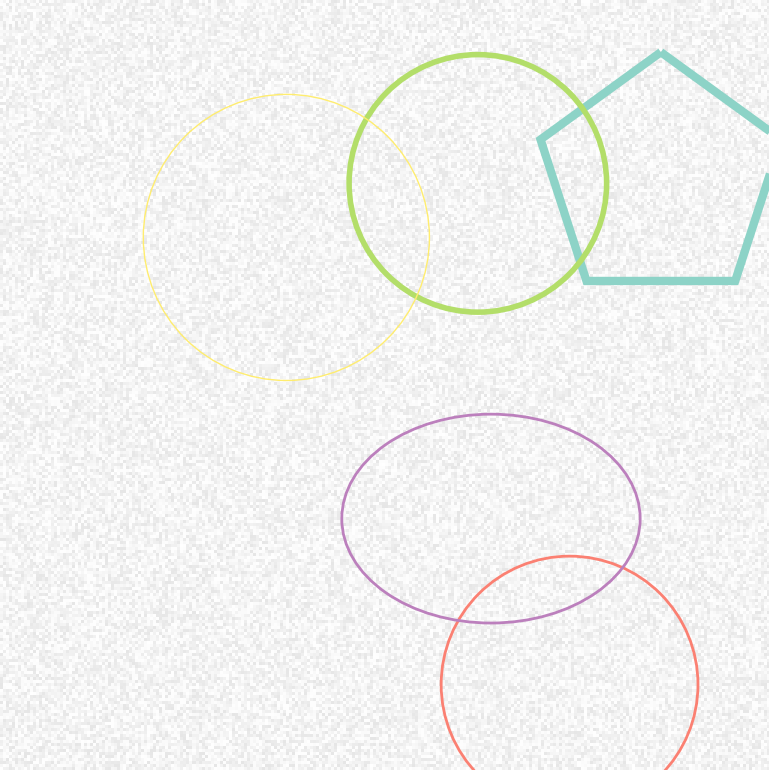[{"shape": "pentagon", "thickness": 3, "radius": 0.82, "center": [0.858, 0.768]}, {"shape": "circle", "thickness": 1, "radius": 0.83, "center": [0.74, 0.111]}, {"shape": "circle", "thickness": 2, "radius": 0.84, "center": [0.621, 0.762]}, {"shape": "oval", "thickness": 1, "radius": 0.97, "center": [0.638, 0.326]}, {"shape": "circle", "thickness": 0.5, "radius": 0.93, "center": [0.372, 0.692]}]